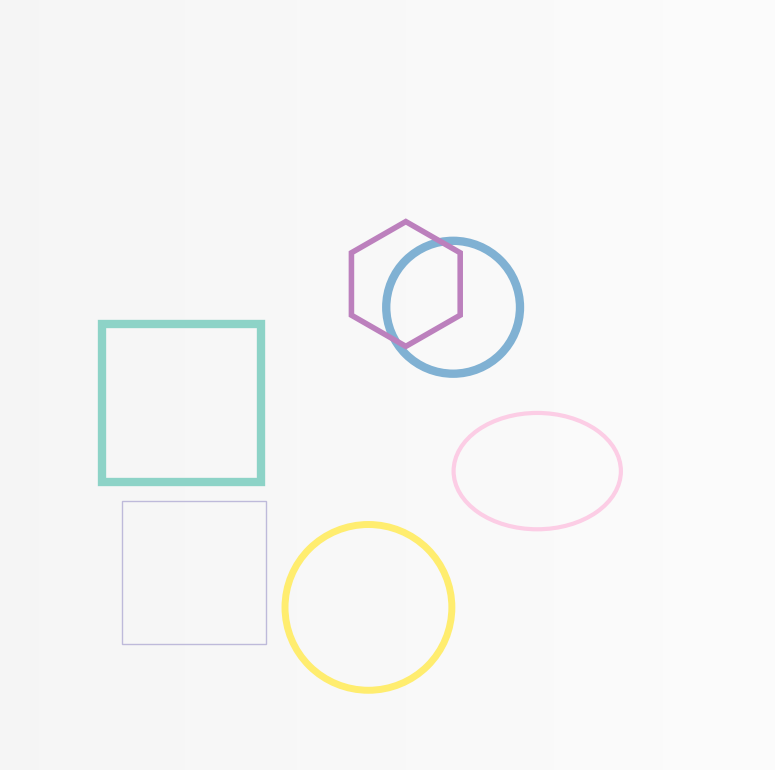[{"shape": "square", "thickness": 3, "radius": 0.51, "center": [0.234, 0.476]}, {"shape": "square", "thickness": 0.5, "radius": 0.46, "center": [0.251, 0.256]}, {"shape": "circle", "thickness": 3, "radius": 0.43, "center": [0.585, 0.601]}, {"shape": "oval", "thickness": 1.5, "radius": 0.54, "center": [0.693, 0.388]}, {"shape": "hexagon", "thickness": 2, "radius": 0.41, "center": [0.524, 0.631]}, {"shape": "circle", "thickness": 2.5, "radius": 0.54, "center": [0.475, 0.211]}]